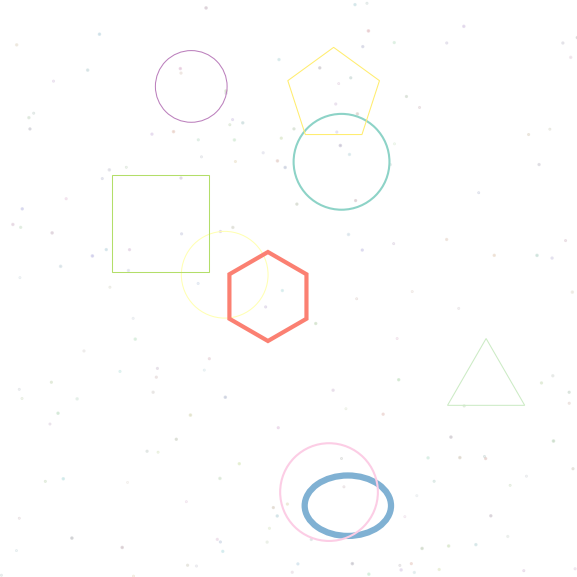[{"shape": "circle", "thickness": 1, "radius": 0.41, "center": [0.591, 0.719]}, {"shape": "circle", "thickness": 0.5, "radius": 0.38, "center": [0.389, 0.523]}, {"shape": "hexagon", "thickness": 2, "radius": 0.39, "center": [0.464, 0.486]}, {"shape": "oval", "thickness": 3, "radius": 0.37, "center": [0.602, 0.123]}, {"shape": "square", "thickness": 0.5, "radius": 0.42, "center": [0.278, 0.612]}, {"shape": "circle", "thickness": 1, "radius": 0.42, "center": [0.57, 0.147]}, {"shape": "circle", "thickness": 0.5, "radius": 0.31, "center": [0.331, 0.849]}, {"shape": "triangle", "thickness": 0.5, "radius": 0.39, "center": [0.842, 0.336]}, {"shape": "pentagon", "thickness": 0.5, "radius": 0.42, "center": [0.578, 0.834]}]